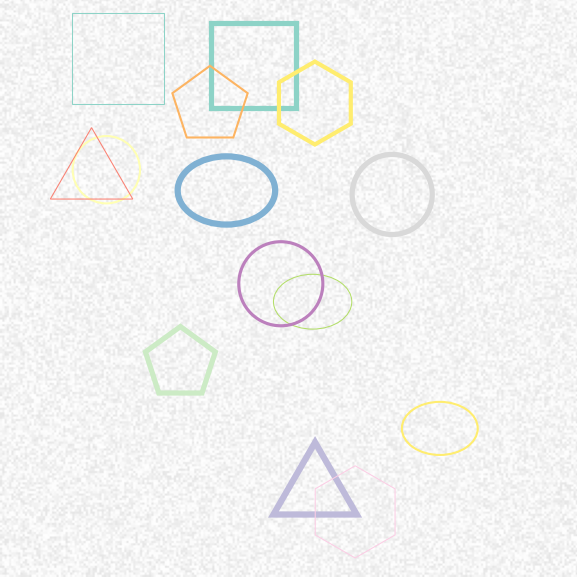[{"shape": "square", "thickness": 0.5, "radius": 0.4, "center": [0.204, 0.898]}, {"shape": "square", "thickness": 2.5, "radius": 0.37, "center": [0.439, 0.886]}, {"shape": "circle", "thickness": 1, "radius": 0.29, "center": [0.184, 0.705]}, {"shape": "triangle", "thickness": 3, "radius": 0.42, "center": [0.546, 0.15]}, {"shape": "triangle", "thickness": 0.5, "radius": 0.41, "center": [0.159, 0.696]}, {"shape": "oval", "thickness": 3, "radius": 0.42, "center": [0.392, 0.669]}, {"shape": "pentagon", "thickness": 1, "radius": 0.34, "center": [0.364, 0.817]}, {"shape": "oval", "thickness": 0.5, "radius": 0.34, "center": [0.541, 0.477]}, {"shape": "hexagon", "thickness": 0.5, "radius": 0.4, "center": [0.615, 0.113]}, {"shape": "circle", "thickness": 2.5, "radius": 0.35, "center": [0.679, 0.662]}, {"shape": "circle", "thickness": 1.5, "radius": 0.36, "center": [0.486, 0.508]}, {"shape": "pentagon", "thickness": 2.5, "radius": 0.32, "center": [0.312, 0.37]}, {"shape": "oval", "thickness": 1, "radius": 0.33, "center": [0.762, 0.257]}, {"shape": "hexagon", "thickness": 2, "radius": 0.36, "center": [0.545, 0.821]}]